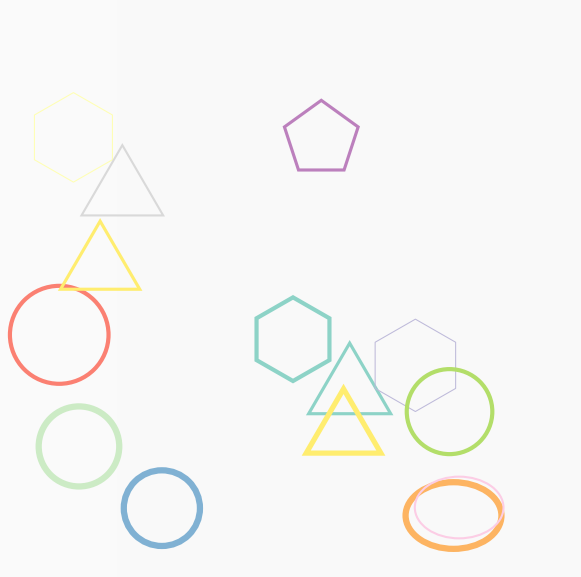[{"shape": "hexagon", "thickness": 2, "radius": 0.36, "center": [0.504, 0.412]}, {"shape": "triangle", "thickness": 1.5, "radius": 0.41, "center": [0.602, 0.323]}, {"shape": "hexagon", "thickness": 0.5, "radius": 0.39, "center": [0.126, 0.761]}, {"shape": "hexagon", "thickness": 0.5, "radius": 0.4, "center": [0.715, 0.367]}, {"shape": "circle", "thickness": 2, "radius": 0.42, "center": [0.102, 0.419]}, {"shape": "circle", "thickness": 3, "radius": 0.33, "center": [0.278, 0.119]}, {"shape": "oval", "thickness": 3, "radius": 0.41, "center": [0.78, 0.106]}, {"shape": "circle", "thickness": 2, "radius": 0.37, "center": [0.773, 0.286]}, {"shape": "oval", "thickness": 1, "radius": 0.38, "center": [0.79, 0.12]}, {"shape": "triangle", "thickness": 1, "radius": 0.41, "center": [0.21, 0.667]}, {"shape": "pentagon", "thickness": 1.5, "radius": 0.33, "center": [0.553, 0.759]}, {"shape": "circle", "thickness": 3, "radius": 0.35, "center": [0.136, 0.226]}, {"shape": "triangle", "thickness": 1.5, "radius": 0.39, "center": [0.172, 0.538]}, {"shape": "triangle", "thickness": 2.5, "radius": 0.37, "center": [0.591, 0.252]}]